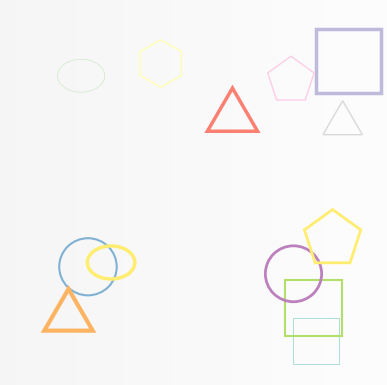[{"shape": "square", "thickness": 0.5, "radius": 0.29, "center": [0.815, 0.114]}, {"shape": "hexagon", "thickness": 1, "radius": 0.31, "center": [0.415, 0.835]}, {"shape": "square", "thickness": 2.5, "radius": 0.42, "center": [0.899, 0.842]}, {"shape": "triangle", "thickness": 2.5, "radius": 0.37, "center": [0.6, 0.696]}, {"shape": "circle", "thickness": 1.5, "radius": 0.37, "center": [0.227, 0.307]}, {"shape": "triangle", "thickness": 3, "radius": 0.36, "center": [0.177, 0.177]}, {"shape": "square", "thickness": 1.5, "radius": 0.37, "center": [0.809, 0.2]}, {"shape": "pentagon", "thickness": 1, "radius": 0.31, "center": [0.751, 0.791]}, {"shape": "triangle", "thickness": 1, "radius": 0.29, "center": [0.884, 0.68]}, {"shape": "circle", "thickness": 2, "radius": 0.36, "center": [0.757, 0.289]}, {"shape": "oval", "thickness": 0.5, "radius": 0.31, "center": [0.209, 0.803]}, {"shape": "pentagon", "thickness": 2, "radius": 0.38, "center": [0.858, 0.379]}, {"shape": "oval", "thickness": 2.5, "radius": 0.31, "center": [0.287, 0.318]}]